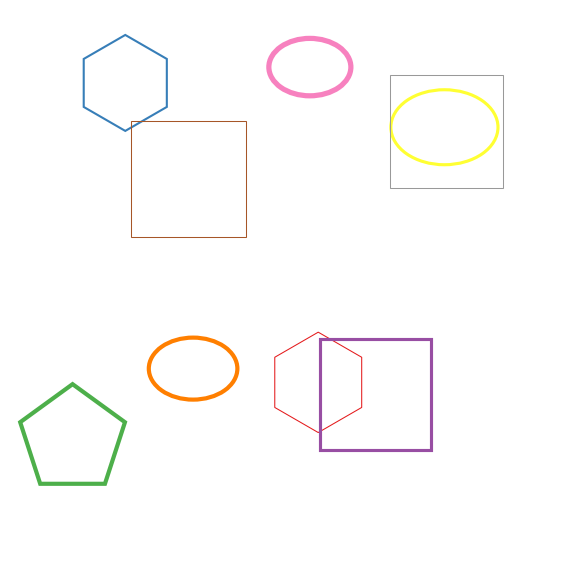[{"shape": "hexagon", "thickness": 0.5, "radius": 0.43, "center": [0.551, 0.337]}, {"shape": "hexagon", "thickness": 1, "radius": 0.42, "center": [0.217, 0.856]}, {"shape": "pentagon", "thickness": 2, "radius": 0.48, "center": [0.126, 0.239]}, {"shape": "square", "thickness": 1.5, "radius": 0.48, "center": [0.65, 0.316]}, {"shape": "oval", "thickness": 2, "radius": 0.38, "center": [0.334, 0.361]}, {"shape": "oval", "thickness": 1.5, "radius": 0.46, "center": [0.77, 0.779]}, {"shape": "square", "thickness": 0.5, "radius": 0.5, "center": [0.327, 0.689]}, {"shape": "oval", "thickness": 2.5, "radius": 0.36, "center": [0.537, 0.883]}, {"shape": "square", "thickness": 0.5, "radius": 0.49, "center": [0.773, 0.772]}]